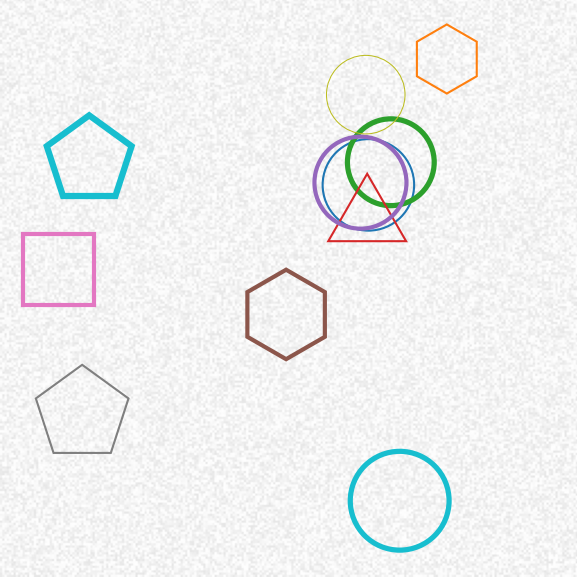[{"shape": "circle", "thickness": 1, "radius": 0.4, "center": [0.638, 0.679]}, {"shape": "hexagon", "thickness": 1, "radius": 0.3, "center": [0.774, 0.897]}, {"shape": "circle", "thickness": 2.5, "radius": 0.38, "center": [0.677, 0.718]}, {"shape": "triangle", "thickness": 1, "radius": 0.39, "center": [0.636, 0.62]}, {"shape": "circle", "thickness": 2, "radius": 0.4, "center": [0.624, 0.683]}, {"shape": "hexagon", "thickness": 2, "radius": 0.39, "center": [0.495, 0.455]}, {"shape": "square", "thickness": 2, "radius": 0.31, "center": [0.101, 0.532]}, {"shape": "pentagon", "thickness": 1, "radius": 0.42, "center": [0.142, 0.283]}, {"shape": "circle", "thickness": 0.5, "radius": 0.34, "center": [0.633, 0.835]}, {"shape": "circle", "thickness": 2.5, "radius": 0.43, "center": [0.692, 0.132]}, {"shape": "pentagon", "thickness": 3, "radius": 0.39, "center": [0.154, 0.722]}]